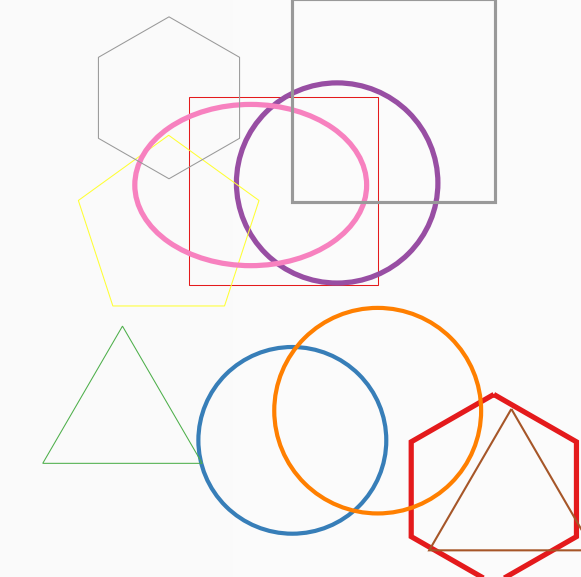[{"shape": "square", "thickness": 0.5, "radius": 0.81, "center": [0.488, 0.668]}, {"shape": "hexagon", "thickness": 2.5, "radius": 0.82, "center": [0.85, 0.152]}, {"shape": "circle", "thickness": 2, "radius": 0.81, "center": [0.503, 0.237]}, {"shape": "triangle", "thickness": 0.5, "radius": 0.79, "center": [0.211, 0.276]}, {"shape": "circle", "thickness": 2.5, "radius": 0.87, "center": [0.58, 0.682]}, {"shape": "circle", "thickness": 2, "radius": 0.89, "center": [0.65, 0.288]}, {"shape": "pentagon", "thickness": 0.5, "radius": 0.82, "center": [0.29, 0.602]}, {"shape": "triangle", "thickness": 1, "radius": 0.82, "center": [0.88, 0.128]}, {"shape": "oval", "thickness": 2.5, "radius": 1.0, "center": [0.431, 0.679]}, {"shape": "square", "thickness": 1.5, "radius": 0.88, "center": [0.677, 0.825]}, {"shape": "hexagon", "thickness": 0.5, "radius": 0.7, "center": [0.291, 0.83]}]